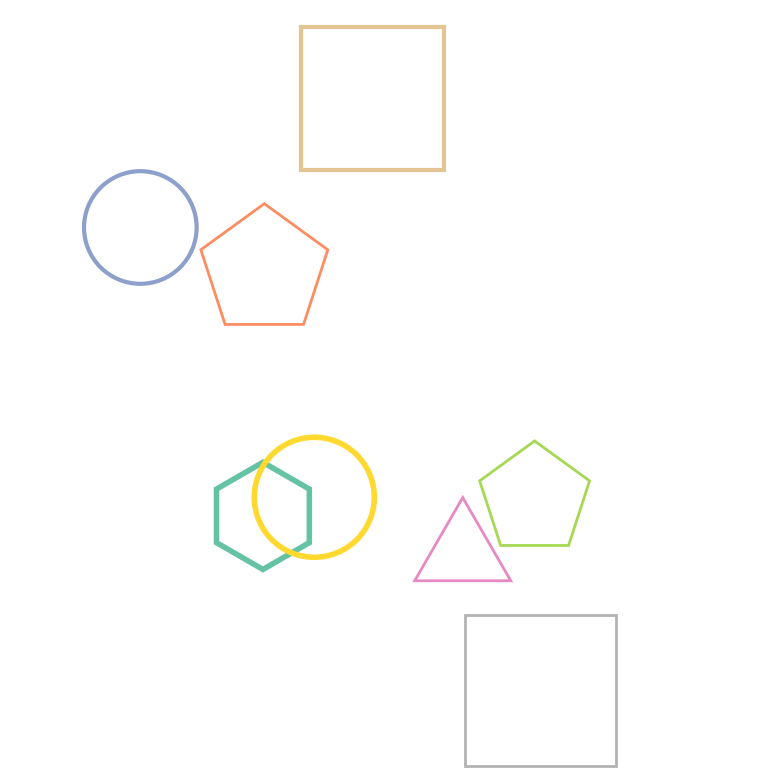[{"shape": "hexagon", "thickness": 2, "radius": 0.35, "center": [0.341, 0.33]}, {"shape": "pentagon", "thickness": 1, "radius": 0.43, "center": [0.343, 0.649]}, {"shape": "circle", "thickness": 1.5, "radius": 0.37, "center": [0.182, 0.705]}, {"shape": "triangle", "thickness": 1, "radius": 0.36, "center": [0.601, 0.282]}, {"shape": "pentagon", "thickness": 1, "radius": 0.38, "center": [0.694, 0.352]}, {"shape": "circle", "thickness": 2, "radius": 0.39, "center": [0.408, 0.354]}, {"shape": "square", "thickness": 1.5, "radius": 0.46, "center": [0.483, 0.872]}, {"shape": "square", "thickness": 1, "radius": 0.49, "center": [0.701, 0.104]}]